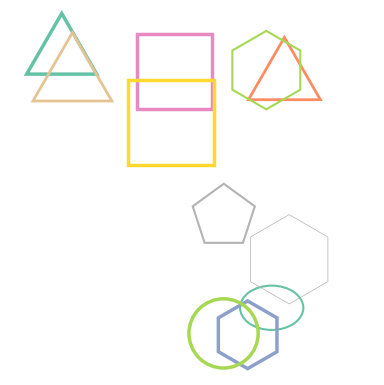[{"shape": "triangle", "thickness": 2.5, "radius": 0.53, "center": [0.16, 0.86]}, {"shape": "oval", "thickness": 1.5, "radius": 0.41, "center": [0.706, 0.201]}, {"shape": "triangle", "thickness": 2, "radius": 0.54, "center": [0.739, 0.795]}, {"shape": "hexagon", "thickness": 2.5, "radius": 0.44, "center": [0.643, 0.13]}, {"shape": "square", "thickness": 2.5, "radius": 0.49, "center": [0.453, 0.815]}, {"shape": "hexagon", "thickness": 1.5, "radius": 0.51, "center": [0.692, 0.818]}, {"shape": "circle", "thickness": 2.5, "radius": 0.45, "center": [0.581, 0.134]}, {"shape": "square", "thickness": 2.5, "radius": 0.55, "center": [0.444, 0.682]}, {"shape": "triangle", "thickness": 2, "radius": 0.59, "center": [0.188, 0.797]}, {"shape": "pentagon", "thickness": 1.5, "radius": 0.42, "center": [0.581, 0.438]}, {"shape": "hexagon", "thickness": 0.5, "radius": 0.58, "center": [0.751, 0.327]}]